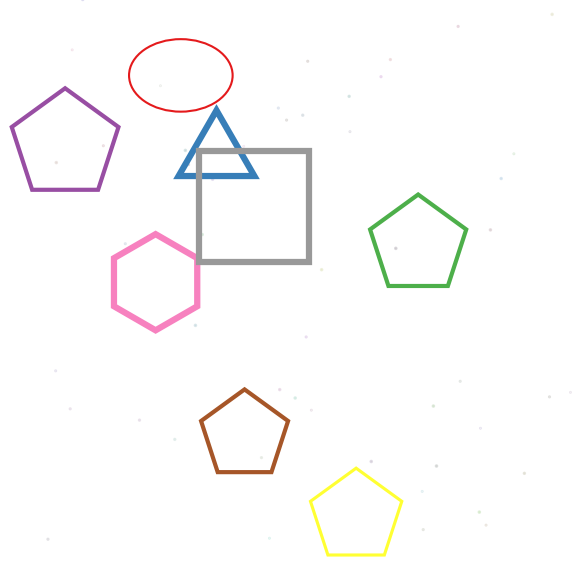[{"shape": "oval", "thickness": 1, "radius": 0.45, "center": [0.313, 0.869]}, {"shape": "triangle", "thickness": 3, "radius": 0.38, "center": [0.375, 0.732]}, {"shape": "pentagon", "thickness": 2, "radius": 0.44, "center": [0.724, 0.575]}, {"shape": "pentagon", "thickness": 2, "radius": 0.49, "center": [0.113, 0.749]}, {"shape": "pentagon", "thickness": 1.5, "radius": 0.42, "center": [0.617, 0.105]}, {"shape": "pentagon", "thickness": 2, "radius": 0.4, "center": [0.424, 0.246]}, {"shape": "hexagon", "thickness": 3, "radius": 0.42, "center": [0.269, 0.51]}, {"shape": "square", "thickness": 3, "radius": 0.48, "center": [0.44, 0.641]}]